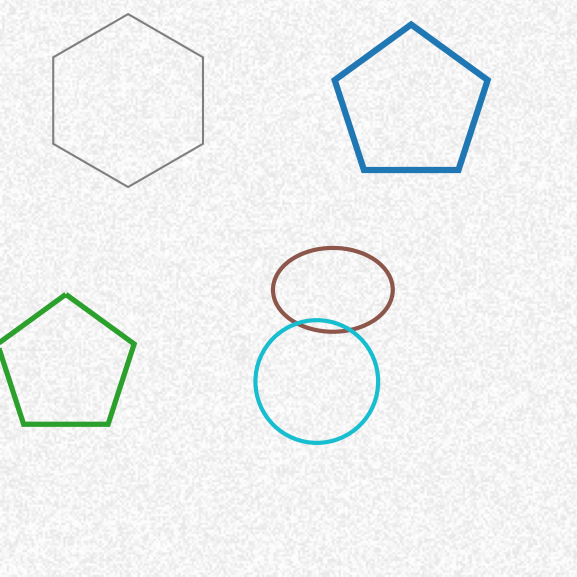[{"shape": "pentagon", "thickness": 3, "radius": 0.7, "center": [0.712, 0.817]}, {"shape": "pentagon", "thickness": 2.5, "radius": 0.62, "center": [0.114, 0.365]}, {"shape": "oval", "thickness": 2, "radius": 0.52, "center": [0.576, 0.497]}, {"shape": "hexagon", "thickness": 1, "radius": 0.75, "center": [0.222, 0.825]}, {"shape": "circle", "thickness": 2, "radius": 0.53, "center": [0.549, 0.338]}]